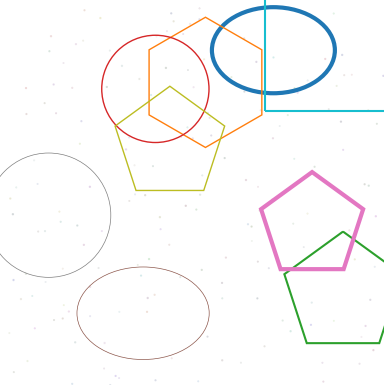[{"shape": "oval", "thickness": 3, "radius": 0.8, "center": [0.71, 0.87]}, {"shape": "hexagon", "thickness": 1, "radius": 0.85, "center": [0.534, 0.786]}, {"shape": "pentagon", "thickness": 1.5, "radius": 0.8, "center": [0.891, 0.238]}, {"shape": "circle", "thickness": 1, "radius": 0.7, "center": [0.404, 0.769]}, {"shape": "oval", "thickness": 0.5, "radius": 0.86, "center": [0.372, 0.186]}, {"shape": "pentagon", "thickness": 3, "radius": 0.7, "center": [0.811, 0.414]}, {"shape": "circle", "thickness": 0.5, "radius": 0.81, "center": [0.126, 0.441]}, {"shape": "pentagon", "thickness": 1, "radius": 0.75, "center": [0.441, 0.626]}, {"shape": "square", "thickness": 1.5, "radius": 0.88, "center": [0.865, 0.887]}]